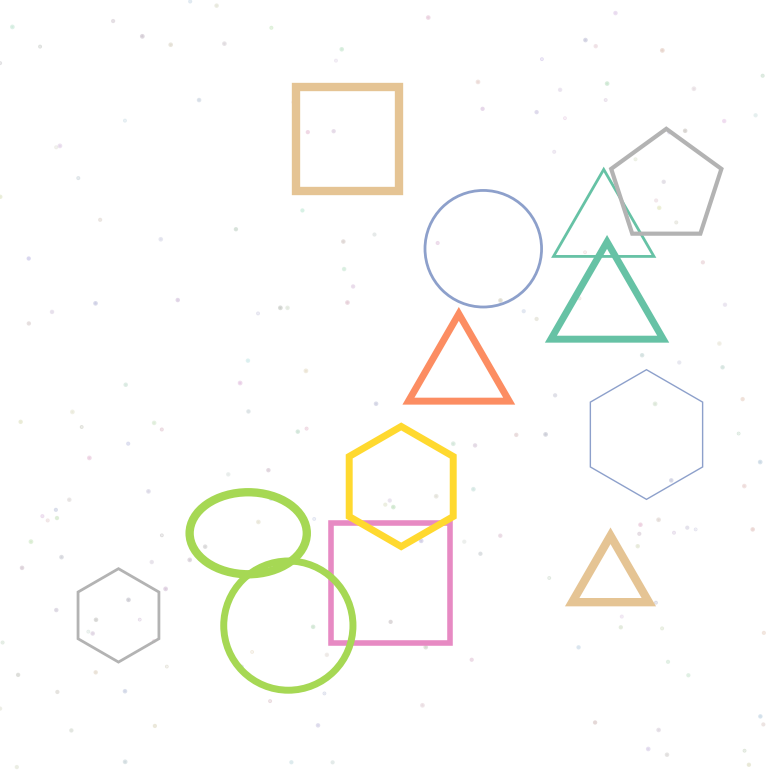[{"shape": "triangle", "thickness": 1, "radius": 0.38, "center": [0.784, 0.705]}, {"shape": "triangle", "thickness": 2.5, "radius": 0.42, "center": [0.788, 0.602]}, {"shape": "triangle", "thickness": 2.5, "radius": 0.38, "center": [0.596, 0.517]}, {"shape": "hexagon", "thickness": 0.5, "radius": 0.42, "center": [0.84, 0.436]}, {"shape": "circle", "thickness": 1, "radius": 0.38, "center": [0.628, 0.677]}, {"shape": "square", "thickness": 2, "radius": 0.39, "center": [0.507, 0.243]}, {"shape": "circle", "thickness": 2.5, "radius": 0.42, "center": [0.374, 0.188]}, {"shape": "oval", "thickness": 3, "radius": 0.38, "center": [0.322, 0.307]}, {"shape": "hexagon", "thickness": 2.5, "radius": 0.39, "center": [0.521, 0.368]}, {"shape": "triangle", "thickness": 3, "radius": 0.29, "center": [0.793, 0.247]}, {"shape": "square", "thickness": 3, "radius": 0.34, "center": [0.451, 0.82]}, {"shape": "hexagon", "thickness": 1, "radius": 0.3, "center": [0.154, 0.201]}, {"shape": "pentagon", "thickness": 1.5, "radius": 0.38, "center": [0.865, 0.757]}]